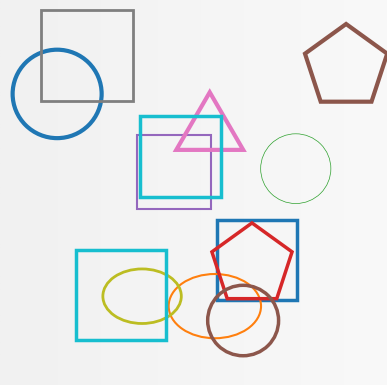[{"shape": "square", "thickness": 2.5, "radius": 0.52, "center": [0.663, 0.324]}, {"shape": "circle", "thickness": 3, "radius": 0.57, "center": [0.147, 0.756]}, {"shape": "oval", "thickness": 1.5, "radius": 0.6, "center": [0.554, 0.205]}, {"shape": "circle", "thickness": 0.5, "radius": 0.45, "center": [0.763, 0.562]}, {"shape": "pentagon", "thickness": 2.5, "radius": 0.54, "center": [0.65, 0.312]}, {"shape": "square", "thickness": 1.5, "radius": 0.48, "center": [0.45, 0.552]}, {"shape": "circle", "thickness": 2.5, "radius": 0.46, "center": [0.627, 0.167]}, {"shape": "pentagon", "thickness": 3, "radius": 0.56, "center": [0.893, 0.826]}, {"shape": "triangle", "thickness": 3, "radius": 0.5, "center": [0.541, 0.661]}, {"shape": "square", "thickness": 2, "radius": 0.6, "center": [0.224, 0.856]}, {"shape": "oval", "thickness": 2, "radius": 0.51, "center": [0.367, 0.231]}, {"shape": "square", "thickness": 2.5, "radius": 0.52, "center": [0.465, 0.593]}, {"shape": "square", "thickness": 2.5, "radius": 0.58, "center": [0.311, 0.234]}]